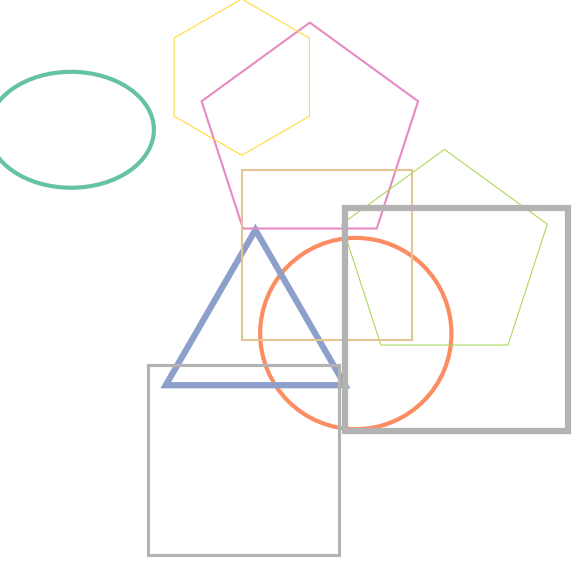[{"shape": "oval", "thickness": 2, "radius": 0.72, "center": [0.123, 0.774]}, {"shape": "circle", "thickness": 2, "radius": 0.83, "center": [0.616, 0.422]}, {"shape": "triangle", "thickness": 3, "radius": 0.9, "center": [0.442, 0.422]}, {"shape": "pentagon", "thickness": 1, "radius": 0.99, "center": [0.537, 0.763]}, {"shape": "pentagon", "thickness": 0.5, "radius": 0.94, "center": [0.77, 0.553]}, {"shape": "hexagon", "thickness": 0.5, "radius": 0.68, "center": [0.419, 0.866]}, {"shape": "square", "thickness": 1, "radius": 0.74, "center": [0.566, 0.558]}, {"shape": "square", "thickness": 1.5, "radius": 0.83, "center": [0.422, 0.202]}, {"shape": "square", "thickness": 3, "radius": 0.96, "center": [0.79, 0.446]}]